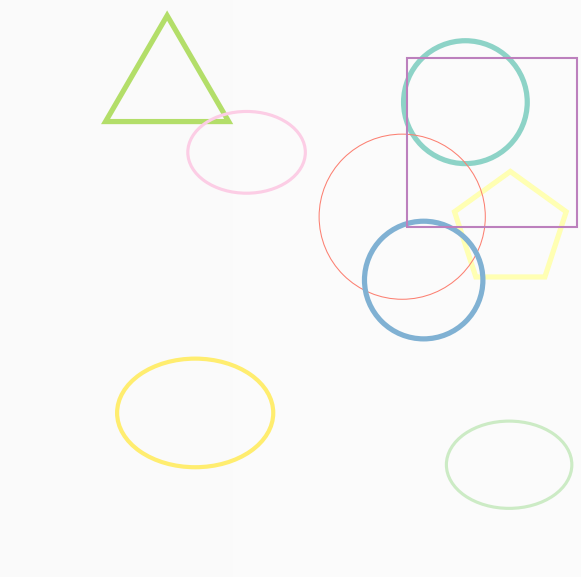[{"shape": "circle", "thickness": 2.5, "radius": 0.53, "center": [0.801, 0.822]}, {"shape": "pentagon", "thickness": 2.5, "radius": 0.5, "center": [0.878, 0.601]}, {"shape": "circle", "thickness": 0.5, "radius": 0.71, "center": [0.692, 0.624]}, {"shape": "circle", "thickness": 2.5, "radius": 0.51, "center": [0.729, 0.514]}, {"shape": "triangle", "thickness": 2.5, "radius": 0.61, "center": [0.288, 0.85]}, {"shape": "oval", "thickness": 1.5, "radius": 0.51, "center": [0.424, 0.735]}, {"shape": "square", "thickness": 1, "radius": 0.73, "center": [0.846, 0.752]}, {"shape": "oval", "thickness": 1.5, "radius": 0.54, "center": [0.876, 0.194]}, {"shape": "oval", "thickness": 2, "radius": 0.67, "center": [0.336, 0.284]}]